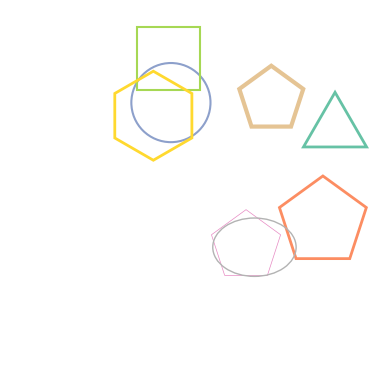[{"shape": "triangle", "thickness": 2, "radius": 0.47, "center": [0.87, 0.666]}, {"shape": "pentagon", "thickness": 2, "radius": 0.59, "center": [0.839, 0.424]}, {"shape": "circle", "thickness": 1.5, "radius": 0.51, "center": [0.444, 0.734]}, {"shape": "pentagon", "thickness": 0.5, "radius": 0.47, "center": [0.639, 0.361]}, {"shape": "square", "thickness": 1.5, "radius": 0.41, "center": [0.438, 0.848]}, {"shape": "hexagon", "thickness": 2, "radius": 0.58, "center": [0.398, 0.699]}, {"shape": "pentagon", "thickness": 3, "radius": 0.44, "center": [0.705, 0.742]}, {"shape": "oval", "thickness": 1, "radius": 0.54, "center": [0.661, 0.358]}]